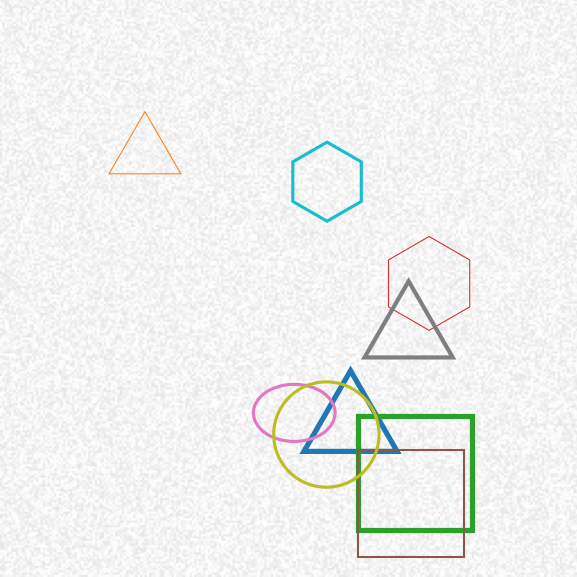[{"shape": "triangle", "thickness": 2.5, "radius": 0.47, "center": [0.607, 0.264]}, {"shape": "triangle", "thickness": 0.5, "radius": 0.36, "center": [0.251, 0.734]}, {"shape": "square", "thickness": 2.5, "radius": 0.49, "center": [0.718, 0.18]}, {"shape": "hexagon", "thickness": 0.5, "radius": 0.41, "center": [0.743, 0.508]}, {"shape": "square", "thickness": 1, "radius": 0.46, "center": [0.711, 0.127]}, {"shape": "oval", "thickness": 1.5, "radius": 0.35, "center": [0.51, 0.284]}, {"shape": "triangle", "thickness": 2, "radius": 0.44, "center": [0.708, 0.424]}, {"shape": "circle", "thickness": 1.5, "radius": 0.46, "center": [0.565, 0.247]}, {"shape": "hexagon", "thickness": 1.5, "radius": 0.34, "center": [0.566, 0.685]}]